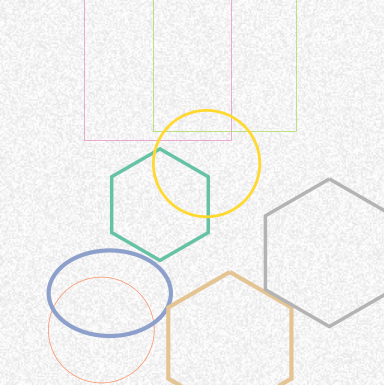[{"shape": "hexagon", "thickness": 2.5, "radius": 0.72, "center": [0.416, 0.468]}, {"shape": "circle", "thickness": 0.5, "radius": 0.69, "center": [0.263, 0.143]}, {"shape": "oval", "thickness": 3, "radius": 0.79, "center": [0.285, 0.238]}, {"shape": "square", "thickness": 0.5, "radius": 0.95, "center": [0.409, 0.828]}, {"shape": "square", "thickness": 0.5, "radius": 0.93, "center": [0.583, 0.846]}, {"shape": "circle", "thickness": 2, "radius": 0.69, "center": [0.537, 0.575]}, {"shape": "hexagon", "thickness": 3, "radius": 0.92, "center": [0.597, 0.109]}, {"shape": "hexagon", "thickness": 2.5, "radius": 0.96, "center": [0.855, 0.344]}]